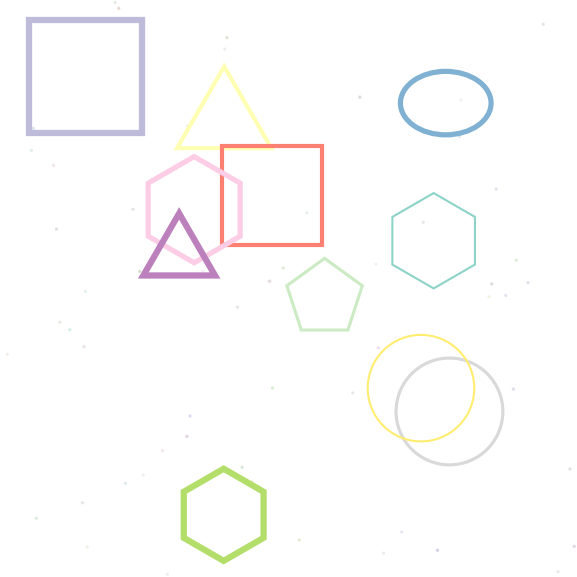[{"shape": "hexagon", "thickness": 1, "radius": 0.41, "center": [0.751, 0.582]}, {"shape": "triangle", "thickness": 2, "radius": 0.47, "center": [0.388, 0.79]}, {"shape": "square", "thickness": 3, "radius": 0.49, "center": [0.148, 0.867]}, {"shape": "square", "thickness": 2, "radius": 0.43, "center": [0.471, 0.66]}, {"shape": "oval", "thickness": 2.5, "radius": 0.39, "center": [0.772, 0.821]}, {"shape": "hexagon", "thickness": 3, "radius": 0.4, "center": [0.387, 0.108]}, {"shape": "hexagon", "thickness": 2.5, "radius": 0.46, "center": [0.336, 0.636]}, {"shape": "circle", "thickness": 1.5, "radius": 0.46, "center": [0.778, 0.287]}, {"shape": "triangle", "thickness": 3, "radius": 0.36, "center": [0.31, 0.558]}, {"shape": "pentagon", "thickness": 1.5, "radius": 0.34, "center": [0.562, 0.483]}, {"shape": "circle", "thickness": 1, "radius": 0.46, "center": [0.729, 0.327]}]